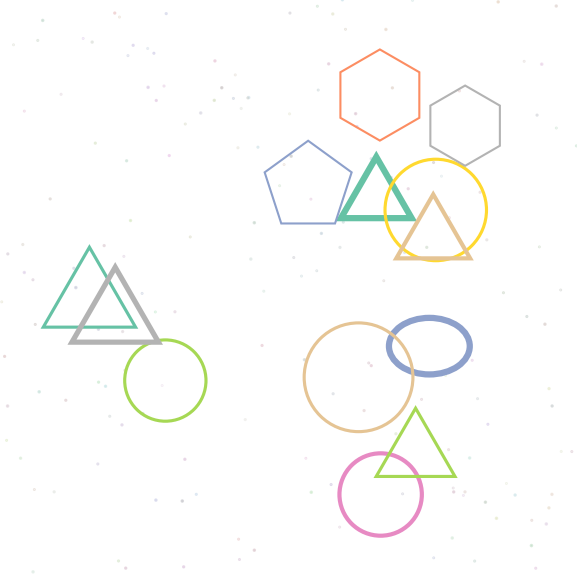[{"shape": "triangle", "thickness": 3, "radius": 0.35, "center": [0.652, 0.657]}, {"shape": "triangle", "thickness": 1.5, "radius": 0.46, "center": [0.155, 0.479]}, {"shape": "hexagon", "thickness": 1, "radius": 0.39, "center": [0.658, 0.835]}, {"shape": "pentagon", "thickness": 1, "radius": 0.4, "center": [0.534, 0.676]}, {"shape": "oval", "thickness": 3, "radius": 0.35, "center": [0.743, 0.4]}, {"shape": "circle", "thickness": 2, "radius": 0.36, "center": [0.659, 0.143]}, {"shape": "circle", "thickness": 1.5, "radius": 0.35, "center": [0.286, 0.34]}, {"shape": "triangle", "thickness": 1.5, "radius": 0.39, "center": [0.72, 0.214]}, {"shape": "circle", "thickness": 1.5, "radius": 0.44, "center": [0.755, 0.636]}, {"shape": "triangle", "thickness": 2, "radius": 0.37, "center": [0.75, 0.589]}, {"shape": "circle", "thickness": 1.5, "radius": 0.47, "center": [0.621, 0.346]}, {"shape": "hexagon", "thickness": 1, "radius": 0.35, "center": [0.805, 0.781]}, {"shape": "triangle", "thickness": 2.5, "radius": 0.43, "center": [0.2, 0.45]}]